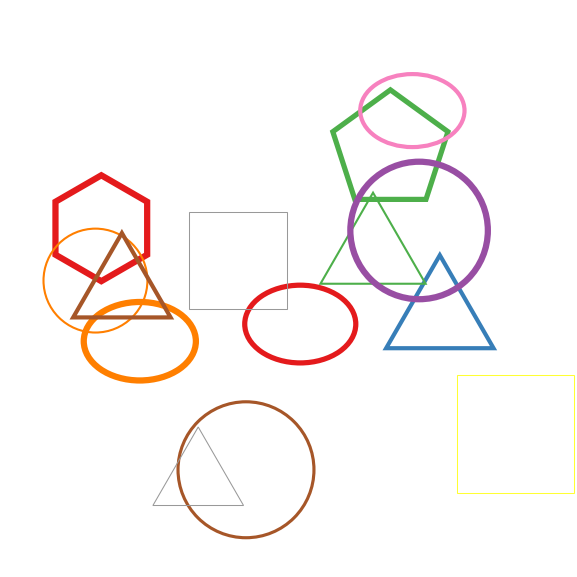[{"shape": "hexagon", "thickness": 3, "radius": 0.46, "center": [0.175, 0.604]}, {"shape": "oval", "thickness": 2.5, "radius": 0.48, "center": [0.52, 0.438]}, {"shape": "triangle", "thickness": 2, "radius": 0.54, "center": [0.762, 0.45]}, {"shape": "pentagon", "thickness": 2.5, "radius": 0.52, "center": [0.676, 0.739]}, {"shape": "triangle", "thickness": 1, "radius": 0.53, "center": [0.646, 0.56]}, {"shape": "circle", "thickness": 3, "radius": 0.6, "center": [0.726, 0.6]}, {"shape": "circle", "thickness": 1, "radius": 0.45, "center": [0.165, 0.513]}, {"shape": "oval", "thickness": 3, "radius": 0.49, "center": [0.242, 0.408]}, {"shape": "square", "thickness": 0.5, "radius": 0.51, "center": [0.892, 0.248]}, {"shape": "triangle", "thickness": 2, "radius": 0.49, "center": [0.211, 0.498]}, {"shape": "circle", "thickness": 1.5, "radius": 0.59, "center": [0.426, 0.186]}, {"shape": "oval", "thickness": 2, "radius": 0.45, "center": [0.714, 0.808]}, {"shape": "square", "thickness": 0.5, "radius": 0.42, "center": [0.412, 0.548]}, {"shape": "triangle", "thickness": 0.5, "radius": 0.45, "center": [0.343, 0.169]}]